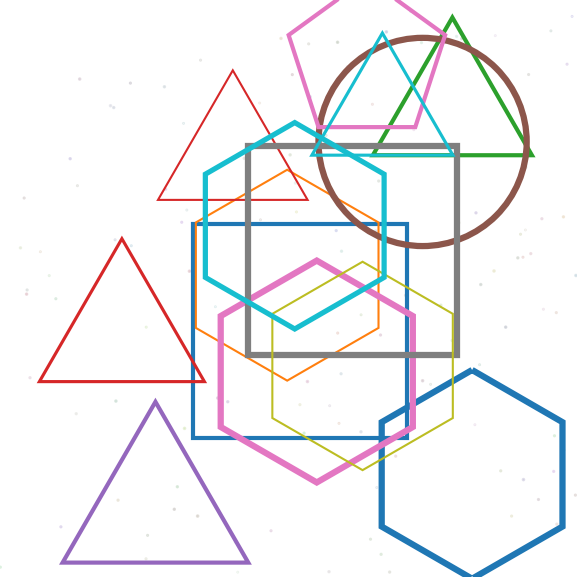[{"shape": "square", "thickness": 2, "radius": 0.93, "center": [0.52, 0.426]}, {"shape": "hexagon", "thickness": 3, "radius": 0.9, "center": [0.817, 0.178]}, {"shape": "hexagon", "thickness": 1, "radius": 0.91, "center": [0.497, 0.523]}, {"shape": "triangle", "thickness": 2, "radius": 0.8, "center": [0.783, 0.81]}, {"shape": "triangle", "thickness": 1.5, "radius": 0.82, "center": [0.211, 0.421]}, {"shape": "triangle", "thickness": 1, "radius": 0.75, "center": [0.403, 0.728]}, {"shape": "triangle", "thickness": 2, "radius": 0.93, "center": [0.269, 0.118]}, {"shape": "circle", "thickness": 3, "radius": 0.9, "center": [0.732, 0.753]}, {"shape": "pentagon", "thickness": 2, "radius": 0.71, "center": [0.635, 0.894]}, {"shape": "hexagon", "thickness": 3, "radius": 0.96, "center": [0.549, 0.356]}, {"shape": "square", "thickness": 3, "radius": 0.9, "center": [0.61, 0.565]}, {"shape": "hexagon", "thickness": 1, "radius": 0.9, "center": [0.628, 0.365]}, {"shape": "triangle", "thickness": 1.5, "radius": 0.7, "center": [0.662, 0.801]}, {"shape": "hexagon", "thickness": 2.5, "radius": 0.89, "center": [0.51, 0.608]}]